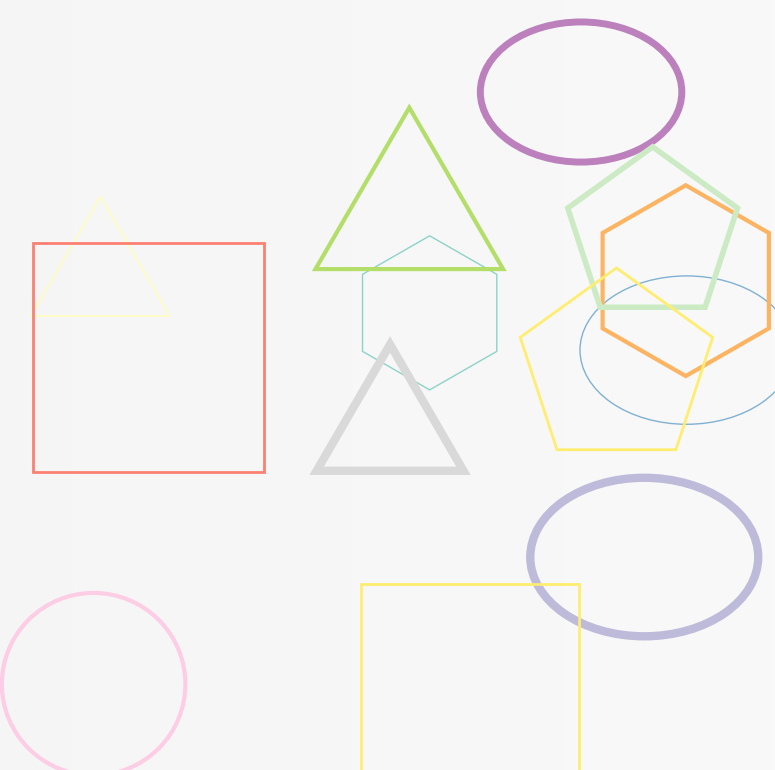[{"shape": "hexagon", "thickness": 0.5, "radius": 0.5, "center": [0.554, 0.594]}, {"shape": "triangle", "thickness": 0.5, "radius": 0.52, "center": [0.129, 0.641]}, {"shape": "oval", "thickness": 3, "radius": 0.74, "center": [0.831, 0.277]}, {"shape": "square", "thickness": 1, "radius": 0.74, "center": [0.192, 0.536]}, {"shape": "oval", "thickness": 0.5, "radius": 0.69, "center": [0.886, 0.545]}, {"shape": "hexagon", "thickness": 1.5, "radius": 0.62, "center": [0.885, 0.636]}, {"shape": "triangle", "thickness": 1.5, "radius": 0.7, "center": [0.528, 0.72]}, {"shape": "circle", "thickness": 1.5, "radius": 0.59, "center": [0.121, 0.112]}, {"shape": "triangle", "thickness": 3, "radius": 0.55, "center": [0.503, 0.443]}, {"shape": "oval", "thickness": 2.5, "radius": 0.65, "center": [0.75, 0.881]}, {"shape": "pentagon", "thickness": 2, "radius": 0.58, "center": [0.842, 0.694]}, {"shape": "pentagon", "thickness": 1, "radius": 0.65, "center": [0.795, 0.522]}, {"shape": "square", "thickness": 1, "radius": 0.7, "center": [0.607, 0.101]}]